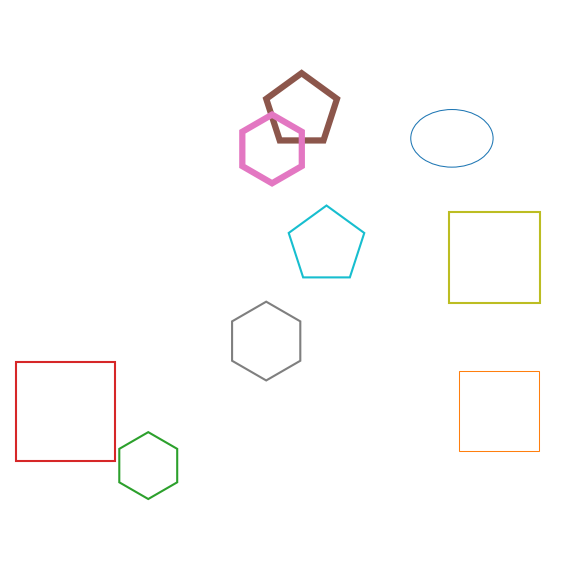[{"shape": "oval", "thickness": 0.5, "radius": 0.36, "center": [0.783, 0.76]}, {"shape": "square", "thickness": 0.5, "radius": 0.35, "center": [0.864, 0.287]}, {"shape": "hexagon", "thickness": 1, "radius": 0.29, "center": [0.257, 0.193]}, {"shape": "square", "thickness": 1, "radius": 0.43, "center": [0.114, 0.286]}, {"shape": "pentagon", "thickness": 3, "radius": 0.32, "center": [0.522, 0.808]}, {"shape": "hexagon", "thickness": 3, "radius": 0.3, "center": [0.471, 0.741]}, {"shape": "hexagon", "thickness": 1, "radius": 0.34, "center": [0.461, 0.409]}, {"shape": "square", "thickness": 1, "radius": 0.39, "center": [0.856, 0.554]}, {"shape": "pentagon", "thickness": 1, "radius": 0.34, "center": [0.565, 0.574]}]